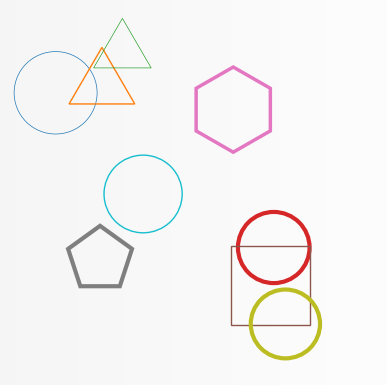[{"shape": "circle", "thickness": 0.5, "radius": 0.54, "center": [0.144, 0.759]}, {"shape": "triangle", "thickness": 1, "radius": 0.49, "center": [0.263, 0.779]}, {"shape": "triangle", "thickness": 0.5, "radius": 0.43, "center": [0.316, 0.867]}, {"shape": "circle", "thickness": 3, "radius": 0.46, "center": [0.706, 0.357]}, {"shape": "square", "thickness": 1, "radius": 0.51, "center": [0.697, 0.259]}, {"shape": "hexagon", "thickness": 2.5, "radius": 0.55, "center": [0.602, 0.715]}, {"shape": "pentagon", "thickness": 3, "radius": 0.43, "center": [0.258, 0.327]}, {"shape": "circle", "thickness": 3, "radius": 0.45, "center": [0.737, 0.159]}, {"shape": "circle", "thickness": 1, "radius": 0.5, "center": [0.369, 0.496]}]